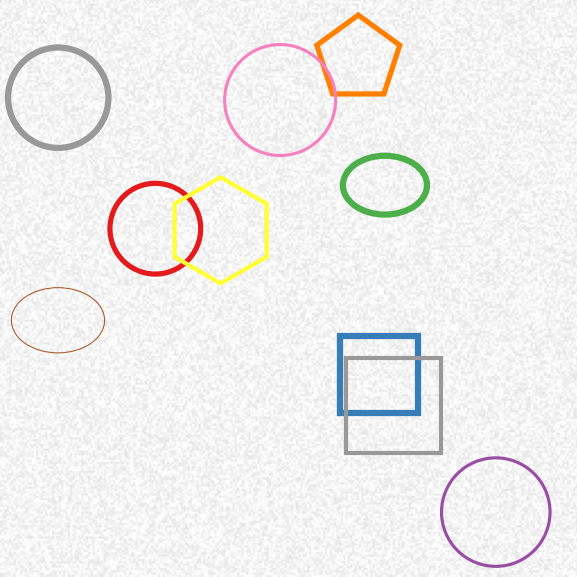[{"shape": "circle", "thickness": 2.5, "radius": 0.39, "center": [0.269, 0.603]}, {"shape": "square", "thickness": 3, "radius": 0.33, "center": [0.656, 0.35]}, {"shape": "oval", "thickness": 3, "radius": 0.36, "center": [0.667, 0.679]}, {"shape": "circle", "thickness": 1.5, "radius": 0.47, "center": [0.858, 0.112]}, {"shape": "pentagon", "thickness": 2.5, "radius": 0.38, "center": [0.62, 0.898]}, {"shape": "hexagon", "thickness": 2, "radius": 0.46, "center": [0.382, 0.6]}, {"shape": "oval", "thickness": 0.5, "radius": 0.4, "center": [0.1, 0.445]}, {"shape": "circle", "thickness": 1.5, "radius": 0.48, "center": [0.485, 0.826]}, {"shape": "circle", "thickness": 3, "radius": 0.43, "center": [0.101, 0.83]}, {"shape": "square", "thickness": 2, "radius": 0.41, "center": [0.681, 0.297]}]